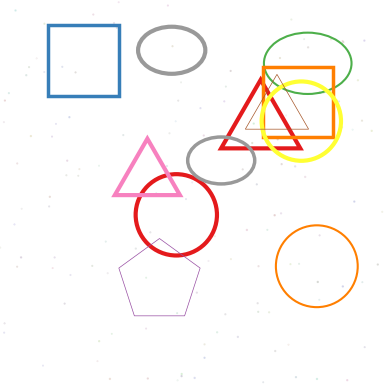[{"shape": "circle", "thickness": 3, "radius": 0.53, "center": [0.458, 0.442]}, {"shape": "triangle", "thickness": 3, "radius": 0.59, "center": [0.677, 0.674]}, {"shape": "square", "thickness": 2.5, "radius": 0.46, "center": [0.216, 0.843]}, {"shape": "oval", "thickness": 1.5, "radius": 0.57, "center": [0.799, 0.836]}, {"shape": "pentagon", "thickness": 0.5, "radius": 0.55, "center": [0.414, 0.269]}, {"shape": "square", "thickness": 2.5, "radius": 0.45, "center": [0.774, 0.736]}, {"shape": "circle", "thickness": 1.5, "radius": 0.53, "center": [0.823, 0.308]}, {"shape": "circle", "thickness": 3, "radius": 0.52, "center": [0.783, 0.685]}, {"shape": "triangle", "thickness": 0.5, "radius": 0.47, "center": [0.719, 0.712]}, {"shape": "triangle", "thickness": 3, "radius": 0.49, "center": [0.383, 0.542]}, {"shape": "oval", "thickness": 2.5, "radius": 0.44, "center": [0.575, 0.583]}, {"shape": "oval", "thickness": 3, "radius": 0.44, "center": [0.446, 0.869]}]